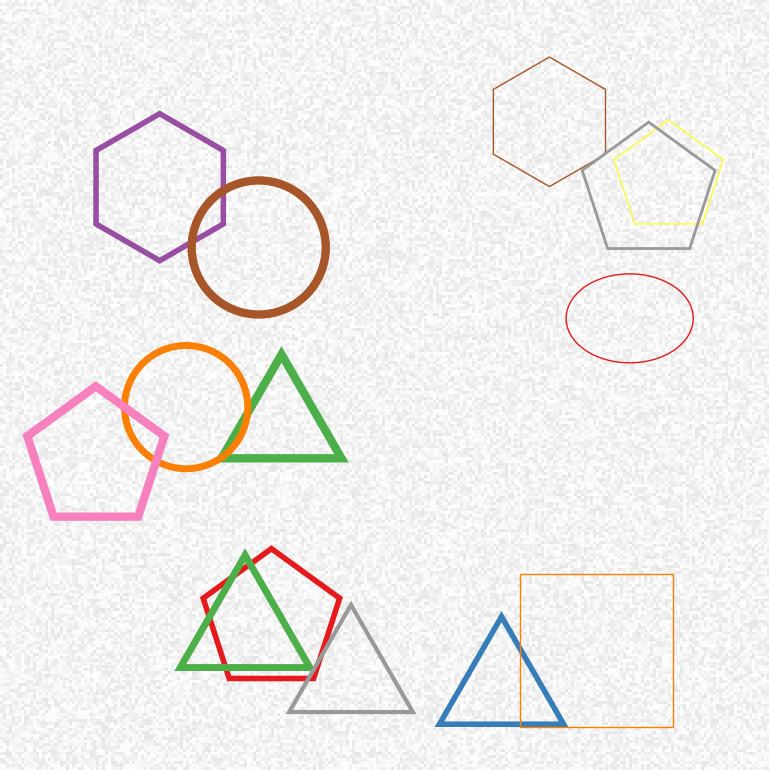[{"shape": "oval", "thickness": 0.5, "radius": 0.41, "center": [0.818, 0.587]}, {"shape": "pentagon", "thickness": 2, "radius": 0.47, "center": [0.352, 0.194]}, {"shape": "triangle", "thickness": 2, "radius": 0.47, "center": [0.651, 0.106]}, {"shape": "triangle", "thickness": 3, "radius": 0.45, "center": [0.366, 0.45]}, {"shape": "triangle", "thickness": 2.5, "radius": 0.49, "center": [0.318, 0.182]}, {"shape": "hexagon", "thickness": 2, "radius": 0.48, "center": [0.207, 0.757]}, {"shape": "circle", "thickness": 2.5, "radius": 0.4, "center": [0.242, 0.471]}, {"shape": "square", "thickness": 0.5, "radius": 0.5, "center": [0.774, 0.156]}, {"shape": "pentagon", "thickness": 0.5, "radius": 0.37, "center": [0.868, 0.77]}, {"shape": "hexagon", "thickness": 0.5, "radius": 0.42, "center": [0.714, 0.842]}, {"shape": "circle", "thickness": 3, "radius": 0.44, "center": [0.336, 0.679]}, {"shape": "pentagon", "thickness": 3, "radius": 0.47, "center": [0.125, 0.405]}, {"shape": "triangle", "thickness": 1.5, "radius": 0.46, "center": [0.456, 0.122]}, {"shape": "pentagon", "thickness": 1, "radius": 0.45, "center": [0.842, 0.751]}]